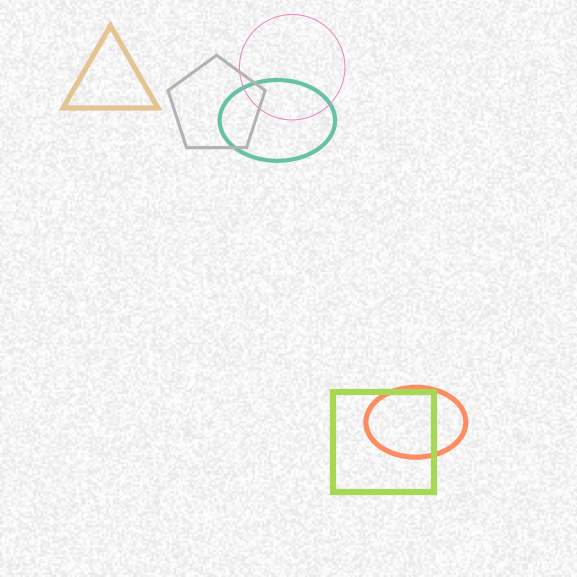[{"shape": "oval", "thickness": 2, "radius": 0.5, "center": [0.48, 0.791]}, {"shape": "oval", "thickness": 2.5, "radius": 0.43, "center": [0.72, 0.268]}, {"shape": "circle", "thickness": 0.5, "radius": 0.46, "center": [0.506, 0.883]}, {"shape": "square", "thickness": 3, "radius": 0.43, "center": [0.664, 0.234]}, {"shape": "triangle", "thickness": 2.5, "radius": 0.47, "center": [0.191, 0.86]}, {"shape": "pentagon", "thickness": 1.5, "radius": 0.44, "center": [0.375, 0.815]}]